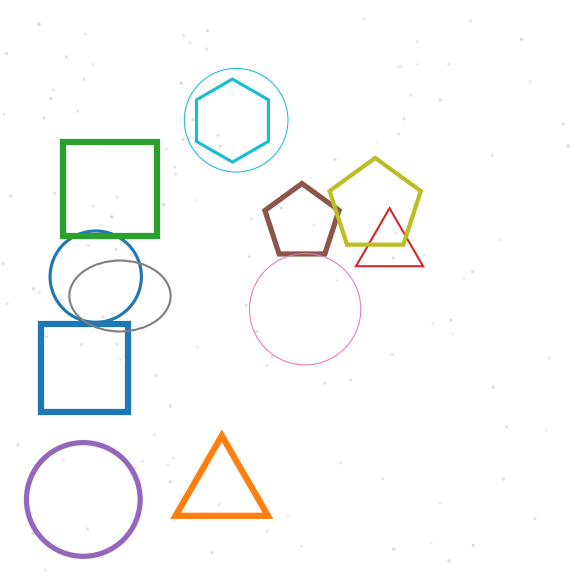[{"shape": "circle", "thickness": 1.5, "radius": 0.4, "center": [0.166, 0.52]}, {"shape": "square", "thickness": 3, "radius": 0.38, "center": [0.146, 0.361]}, {"shape": "triangle", "thickness": 3, "radius": 0.46, "center": [0.384, 0.152]}, {"shape": "square", "thickness": 3, "radius": 0.41, "center": [0.19, 0.672]}, {"shape": "triangle", "thickness": 1, "radius": 0.34, "center": [0.675, 0.572]}, {"shape": "circle", "thickness": 2.5, "radius": 0.49, "center": [0.144, 0.134]}, {"shape": "pentagon", "thickness": 2.5, "radius": 0.34, "center": [0.523, 0.614]}, {"shape": "circle", "thickness": 0.5, "radius": 0.48, "center": [0.528, 0.464]}, {"shape": "oval", "thickness": 1, "radius": 0.44, "center": [0.208, 0.487]}, {"shape": "pentagon", "thickness": 2, "radius": 0.41, "center": [0.65, 0.643]}, {"shape": "hexagon", "thickness": 1.5, "radius": 0.36, "center": [0.402, 0.79]}, {"shape": "circle", "thickness": 0.5, "radius": 0.45, "center": [0.409, 0.791]}]